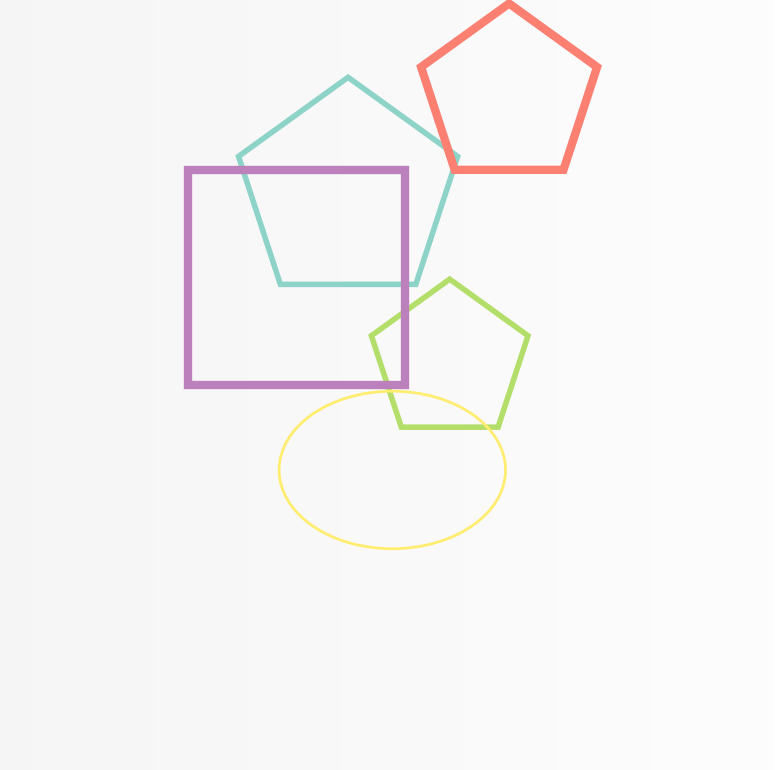[{"shape": "pentagon", "thickness": 2, "radius": 0.74, "center": [0.449, 0.751]}, {"shape": "pentagon", "thickness": 3, "radius": 0.6, "center": [0.657, 0.876]}, {"shape": "pentagon", "thickness": 2, "radius": 0.53, "center": [0.58, 0.531]}, {"shape": "square", "thickness": 3, "radius": 0.7, "center": [0.383, 0.64]}, {"shape": "oval", "thickness": 1, "radius": 0.73, "center": [0.506, 0.39]}]